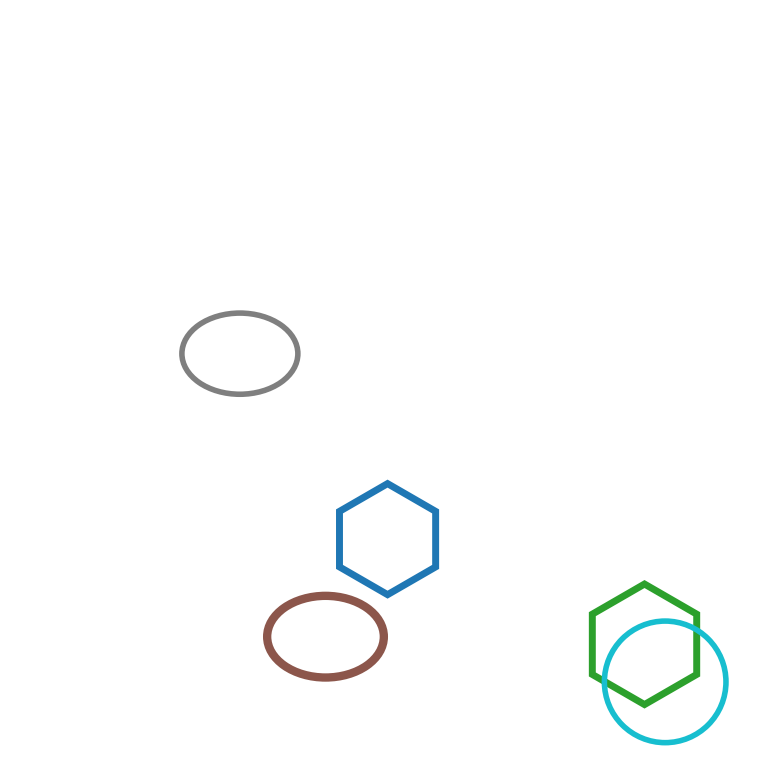[{"shape": "hexagon", "thickness": 2.5, "radius": 0.36, "center": [0.503, 0.3]}, {"shape": "hexagon", "thickness": 2.5, "radius": 0.39, "center": [0.837, 0.163]}, {"shape": "oval", "thickness": 3, "radius": 0.38, "center": [0.423, 0.173]}, {"shape": "oval", "thickness": 2, "radius": 0.38, "center": [0.312, 0.541]}, {"shape": "circle", "thickness": 2, "radius": 0.39, "center": [0.864, 0.114]}]